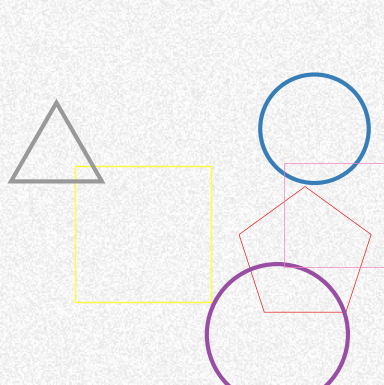[{"shape": "pentagon", "thickness": 0.5, "radius": 0.9, "center": [0.792, 0.335]}, {"shape": "circle", "thickness": 3, "radius": 0.7, "center": [0.817, 0.666]}, {"shape": "circle", "thickness": 3, "radius": 0.92, "center": [0.721, 0.131]}, {"shape": "square", "thickness": 1, "radius": 0.88, "center": [0.371, 0.393]}, {"shape": "square", "thickness": 0.5, "radius": 0.68, "center": [0.872, 0.441]}, {"shape": "triangle", "thickness": 3, "radius": 0.68, "center": [0.147, 0.597]}]